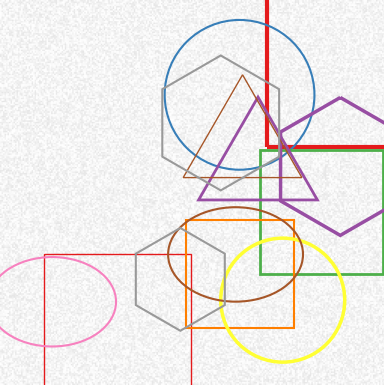[{"shape": "square", "thickness": 3, "radius": 0.97, "center": [0.888, 0.813]}, {"shape": "square", "thickness": 1, "radius": 0.95, "center": [0.305, 0.151]}, {"shape": "circle", "thickness": 1.5, "radius": 0.97, "center": [0.622, 0.754]}, {"shape": "square", "thickness": 2, "radius": 0.8, "center": [0.835, 0.45]}, {"shape": "hexagon", "thickness": 2.5, "radius": 0.9, "center": [0.884, 0.568]}, {"shape": "triangle", "thickness": 2, "radius": 0.89, "center": [0.67, 0.57]}, {"shape": "square", "thickness": 1.5, "radius": 0.7, "center": [0.623, 0.289]}, {"shape": "circle", "thickness": 2.5, "radius": 0.81, "center": [0.734, 0.22]}, {"shape": "triangle", "thickness": 1, "radius": 0.89, "center": [0.63, 0.628]}, {"shape": "oval", "thickness": 1.5, "radius": 0.88, "center": [0.612, 0.339]}, {"shape": "oval", "thickness": 1.5, "radius": 0.83, "center": [0.136, 0.216]}, {"shape": "hexagon", "thickness": 1.5, "radius": 0.88, "center": [0.573, 0.681]}, {"shape": "hexagon", "thickness": 1.5, "radius": 0.67, "center": [0.468, 0.274]}]